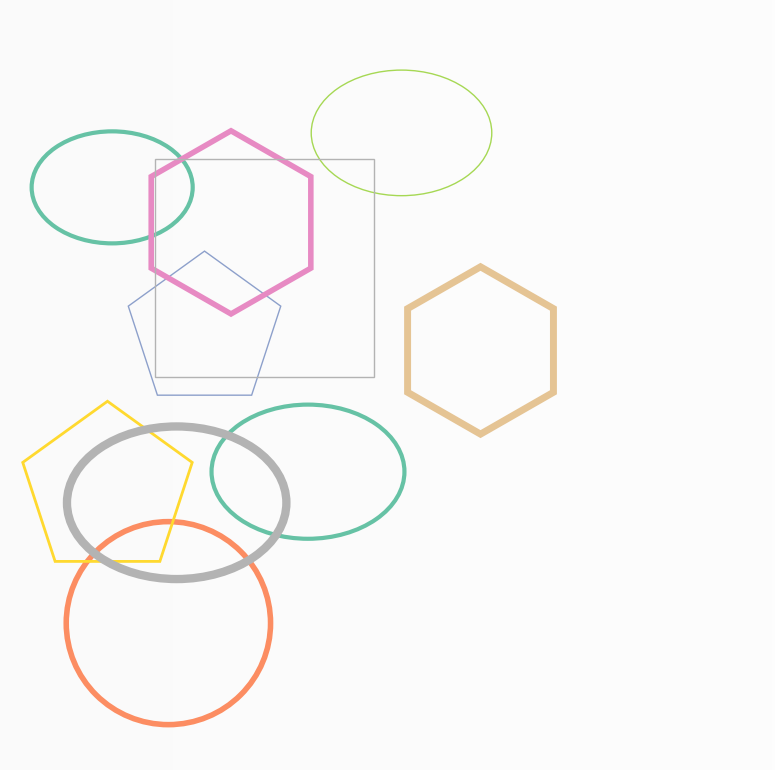[{"shape": "oval", "thickness": 1.5, "radius": 0.52, "center": [0.145, 0.757]}, {"shape": "oval", "thickness": 1.5, "radius": 0.62, "center": [0.397, 0.387]}, {"shape": "circle", "thickness": 2, "radius": 0.66, "center": [0.217, 0.191]}, {"shape": "pentagon", "thickness": 0.5, "radius": 0.52, "center": [0.264, 0.57]}, {"shape": "hexagon", "thickness": 2, "radius": 0.59, "center": [0.298, 0.711]}, {"shape": "oval", "thickness": 0.5, "radius": 0.58, "center": [0.518, 0.827]}, {"shape": "pentagon", "thickness": 1, "radius": 0.57, "center": [0.139, 0.364]}, {"shape": "hexagon", "thickness": 2.5, "radius": 0.54, "center": [0.62, 0.545]}, {"shape": "oval", "thickness": 3, "radius": 0.71, "center": [0.228, 0.347]}, {"shape": "square", "thickness": 0.5, "radius": 0.71, "center": [0.341, 0.652]}]